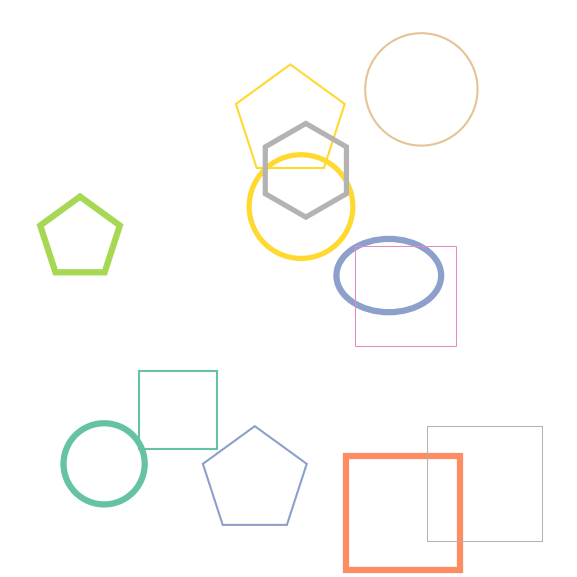[{"shape": "square", "thickness": 1, "radius": 0.34, "center": [0.308, 0.289]}, {"shape": "circle", "thickness": 3, "radius": 0.35, "center": [0.18, 0.196]}, {"shape": "square", "thickness": 3, "radius": 0.49, "center": [0.698, 0.111]}, {"shape": "oval", "thickness": 3, "radius": 0.45, "center": [0.673, 0.522]}, {"shape": "pentagon", "thickness": 1, "radius": 0.47, "center": [0.441, 0.167]}, {"shape": "square", "thickness": 0.5, "radius": 0.43, "center": [0.702, 0.487]}, {"shape": "pentagon", "thickness": 3, "radius": 0.36, "center": [0.139, 0.586]}, {"shape": "circle", "thickness": 2.5, "radius": 0.45, "center": [0.521, 0.641]}, {"shape": "pentagon", "thickness": 1, "radius": 0.5, "center": [0.503, 0.788]}, {"shape": "circle", "thickness": 1, "radius": 0.49, "center": [0.73, 0.844]}, {"shape": "square", "thickness": 0.5, "radius": 0.5, "center": [0.839, 0.162]}, {"shape": "hexagon", "thickness": 2.5, "radius": 0.41, "center": [0.53, 0.704]}]